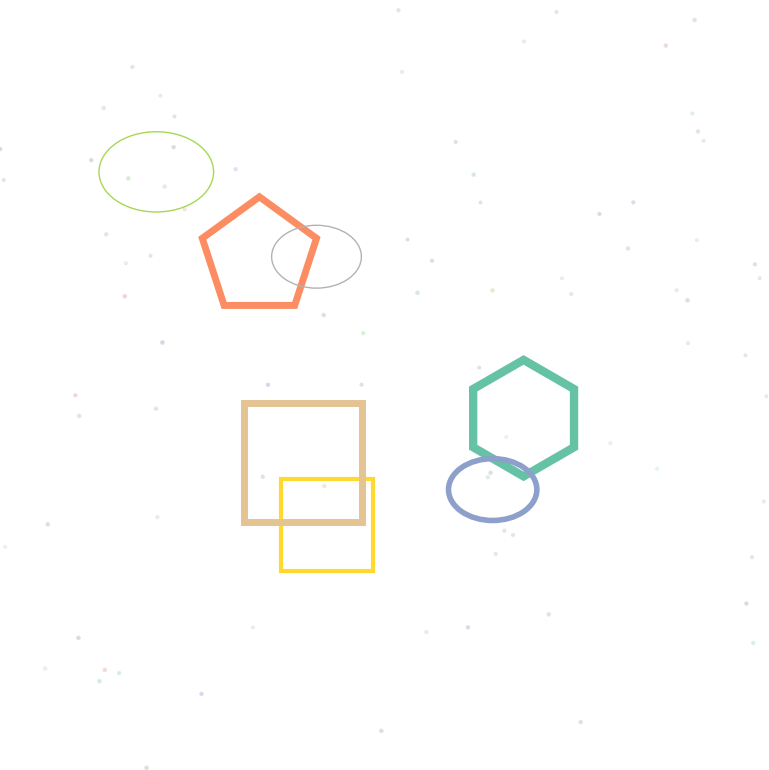[{"shape": "hexagon", "thickness": 3, "radius": 0.38, "center": [0.68, 0.457]}, {"shape": "pentagon", "thickness": 2.5, "radius": 0.39, "center": [0.337, 0.666]}, {"shape": "oval", "thickness": 2, "radius": 0.29, "center": [0.64, 0.364]}, {"shape": "oval", "thickness": 0.5, "radius": 0.37, "center": [0.203, 0.777]}, {"shape": "square", "thickness": 1.5, "radius": 0.3, "center": [0.424, 0.318]}, {"shape": "square", "thickness": 2.5, "radius": 0.39, "center": [0.393, 0.4]}, {"shape": "oval", "thickness": 0.5, "radius": 0.29, "center": [0.411, 0.667]}]